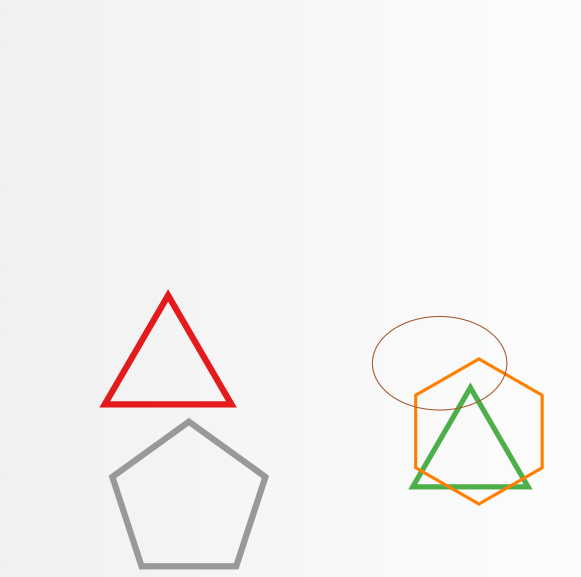[{"shape": "triangle", "thickness": 3, "radius": 0.63, "center": [0.289, 0.362]}, {"shape": "triangle", "thickness": 2.5, "radius": 0.57, "center": [0.809, 0.213]}, {"shape": "hexagon", "thickness": 1.5, "radius": 0.63, "center": [0.824, 0.252]}, {"shape": "oval", "thickness": 0.5, "radius": 0.58, "center": [0.756, 0.37]}, {"shape": "pentagon", "thickness": 3, "radius": 0.69, "center": [0.325, 0.131]}]